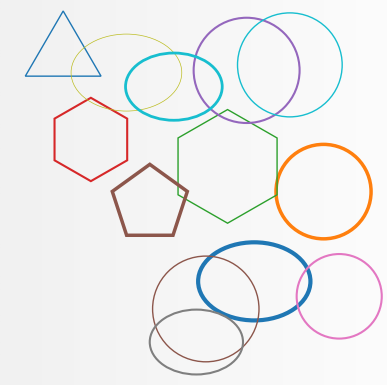[{"shape": "triangle", "thickness": 1, "radius": 0.56, "center": [0.163, 0.859]}, {"shape": "oval", "thickness": 3, "radius": 0.72, "center": [0.656, 0.269]}, {"shape": "circle", "thickness": 2.5, "radius": 0.61, "center": [0.835, 0.502]}, {"shape": "hexagon", "thickness": 1, "radius": 0.74, "center": [0.587, 0.568]}, {"shape": "hexagon", "thickness": 1.5, "radius": 0.54, "center": [0.234, 0.638]}, {"shape": "circle", "thickness": 1.5, "radius": 0.68, "center": [0.636, 0.817]}, {"shape": "pentagon", "thickness": 2.5, "radius": 0.51, "center": [0.387, 0.471]}, {"shape": "circle", "thickness": 1, "radius": 0.69, "center": [0.531, 0.198]}, {"shape": "circle", "thickness": 1.5, "radius": 0.55, "center": [0.875, 0.23]}, {"shape": "oval", "thickness": 1.5, "radius": 0.6, "center": [0.507, 0.112]}, {"shape": "oval", "thickness": 0.5, "radius": 0.71, "center": [0.326, 0.811]}, {"shape": "oval", "thickness": 2, "radius": 0.62, "center": [0.449, 0.775]}, {"shape": "circle", "thickness": 1, "radius": 0.68, "center": [0.748, 0.831]}]